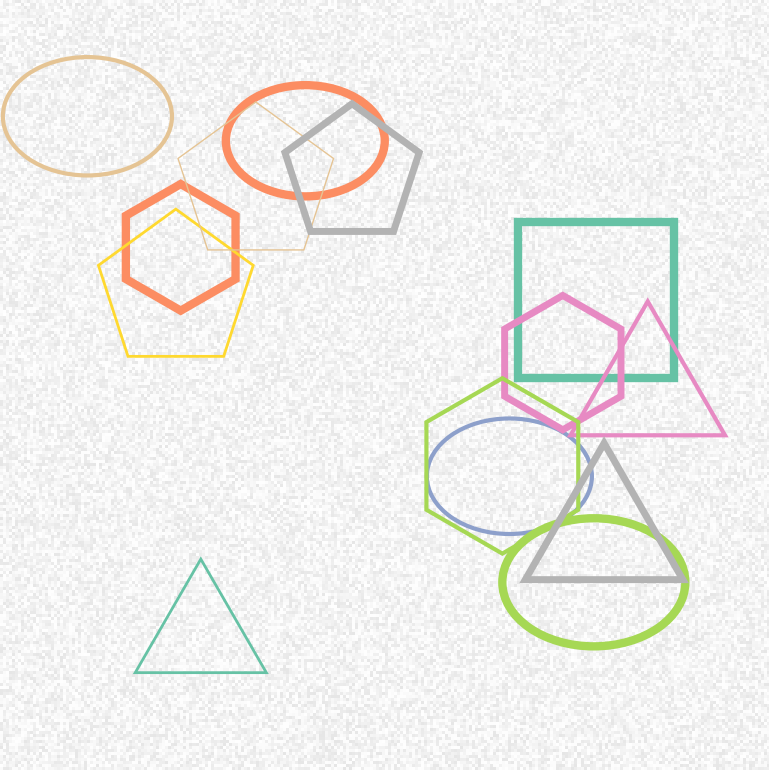[{"shape": "square", "thickness": 3, "radius": 0.51, "center": [0.774, 0.611]}, {"shape": "triangle", "thickness": 1, "radius": 0.49, "center": [0.261, 0.176]}, {"shape": "oval", "thickness": 3, "radius": 0.52, "center": [0.396, 0.817]}, {"shape": "hexagon", "thickness": 3, "radius": 0.41, "center": [0.235, 0.679]}, {"shape": "oval", "thickness": 1.5, "radius": 0.54, "center": [0.662, 0.382]}, {"shape": "triangle", "thickness": 1.5, "radius": 0.58, "center": [0.841, 0.493]}, {"shape": "hexagon", "thickness": 2.5, "radius": 0.44, "center": [0.731, 0.529]}, {"shape": "hexagon", "thickness": 1.5, "radius": 0.57, "center": [0.652, 0.395]}, {"shape": "oval", "thickness": 3, "radius": 0.59, "center": [0.771, 0.244]}, {"shape": "pentagon", "thickness": 1, "radius": 0.53, "center": [0.228, 0.623]}, {"shape": "pentagon", "thickness": 0.5, "radius": 0.53, "center": [0.332, 0.761]}, {"shape": "oval", "thickness": 1.5, "radius": 0.55, "center": [0.114, 0.849]}, {"shape": "pentagon", "thickness": 2.5, "radius": 0.46, "center": [0.457, 0.774]}, {"shape": "triangle", "thickness": 2.5, "radius": 0.59, "center": [0.785, 0.306]}]